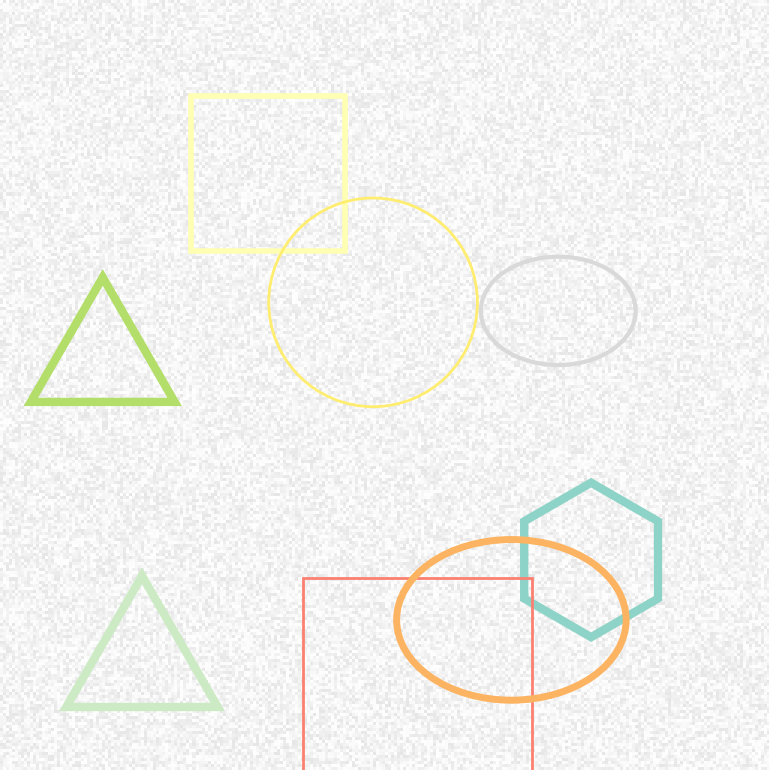[{"shape": "hexagon", "thickness": 3, "radius": 0.5, "center": [0.768, 0.273]}, {"shape": "square", "thickness": 2, "radius": 0.5, "center": [0.348, 0.775]}, {"shape": "square", "thickness": 1, "radius": 0.74, "center": [0.542, 0.101]}, {"shape": "oval", "thickness": 2.5, "radius": 0.75, "center": [0.664, 0.195]}, {"shape": "triangle", "thickness": 3, "radius": 0.54, "center": [0.133, 0.532]}, {"shape": "oval", "thickness": 1.5, "radius": 0.5, "center": [0.725, 0.596]}, {"shape": "triangle", "thickness": 3, "radius": 0.57, "center": [0.184, 0.139]}, {"shape": "circle", "thickness": 1, "radius": 0.68, "center": [0.485, 0.607]}]